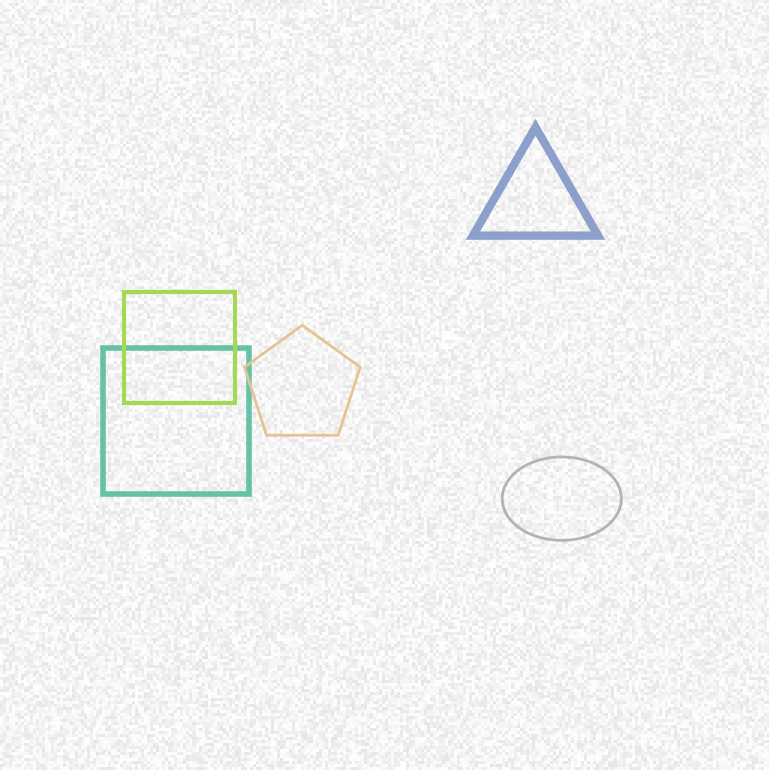[{"shape": "square", "thickness": 2, "radius": 0.47, "center": [0.228, 0.453]}, {"shape": "triangle", "thickness": 3, "radius": 0.47, "center": [0.695, 0.741]}, {"shape": "square", "thickness": 1.5, "radius": 0.36, "center": [0.233, 0.549]}, {"shape": "pentagon", "thickness": 1, "radius": 0.4, "center": [0.393, 0.499]}, {"shape": "oval", "thickness": 1, "radius": 0.39, "center": [0.73, 0.352]}]